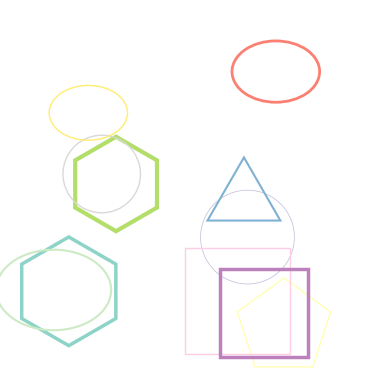[{"shape": "hexagon", "thickness": 2.5, "radius": 0.71, "center": [0.179, 0.243]}, {"shape": "pentagon", "thickness": 1, "radius": 0.64, "center": [0.738, 0.15]}, {"shape": "circle", "thickness": 0.5, "radius": 0.61, "center": [0.643, 0.384]}, {"shape": "oval", "thickness": 2, "radius": 0.57, "center": [0.716, 0.814]}, {"shape": "triangle", "thickness": 1.5, "radius": 0.55, "center": [0.634, 0.482]}, {"shape": "hexagon", "thickness": 3, "radius": 0.61, "center": [0.301, 0.522]}, {"shape": "square", "thickness": 1, "radius": 0.69, "center": [0.617, 0.218]}, {"shape": "circle", "thickness": 1, "radius": 0.5, "center": [0.264, 0.548]}, {"shape": "square", "thickness": 2.5, "radius": 0.57, "center": [0.686, 0.187]}, {"shape": "oval", "thickness": 1.5, "radius": 0.75, "center": [0.139, 0.247]}, {"shape": "oval", "thickness": 1, "radius": 0.51, "center": [0.229, 0.707]}]